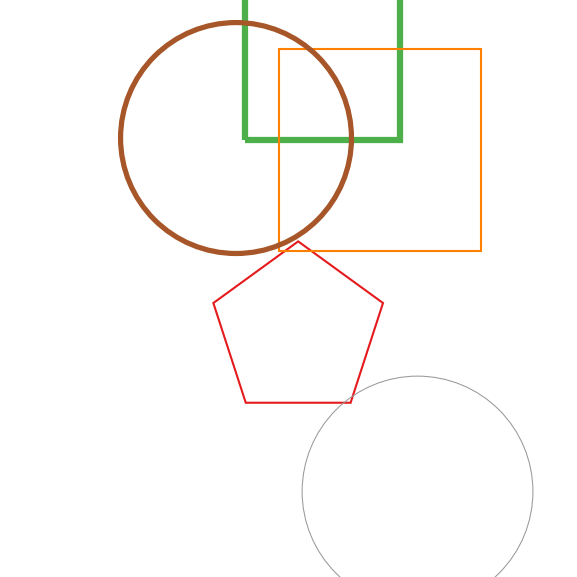[{"shape": "pentagon", "thickness": 1, "radius": 0.77, "center": [0.516, 0.427]}, {"shape": "square", "thickness": 3, "radius": 0.67, "center": [0.559, 0.891]}, {"shape": "square", "thickness": 1, "radius": 0.88, "center": [0.658, 0.739]}, {"shape": "circle", "thickness": 2.5, "radius": 1.0, "center": [0.409, 0.76]}, {"shape": "circle", "thickness": 0.5, "radius": 1.0, "center": [0.723, 0.148]}]